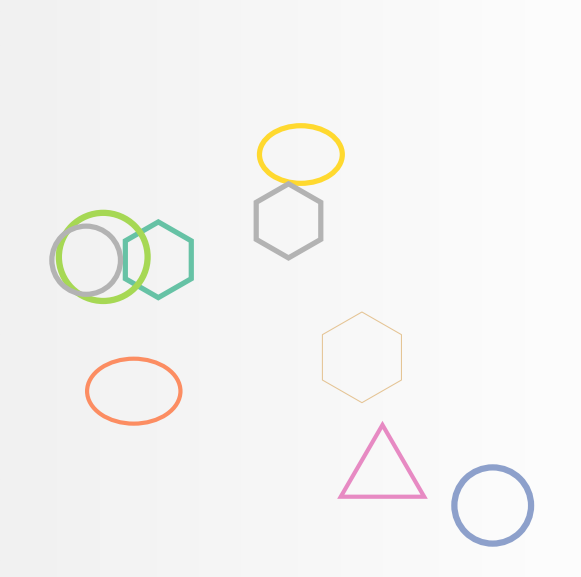[{"shape": "hexagon", "thickness": 2.5, "radius": 0.33, "center": [0.272, 0.549]}, {"shape": "oval", "thickness": 2, "radius": 0.4, "center": [0.23, 0.322]}, {"shape": "circle", "thickness": 3, "radius": 0.33, "center": [0.848, 0.124]}, {"shape": "triangle", "thickness": 2, "radius": 0.41, "center": [0.658, 0.18]}, {"shape": "circle", "thickness": 3, "radius": 0.38, "center": [0.178, 0.554]}, {"shape": "oval", "thickness": 2.5, "radius": 0.36, "center": [0.518, 0.732]}, {"shape": "hexagon", "thickness": 0.5, "radius": 0.39, "center": [0.623, 0.38]}, {"shape": "hexagon", "thickness": 2.5, "radius": 0.32, "center": [0.496, 0.617]}, {"shape": "circle", "thickness": 2.5, "radius": 0.3, "center": [0.148, 0.549]}]